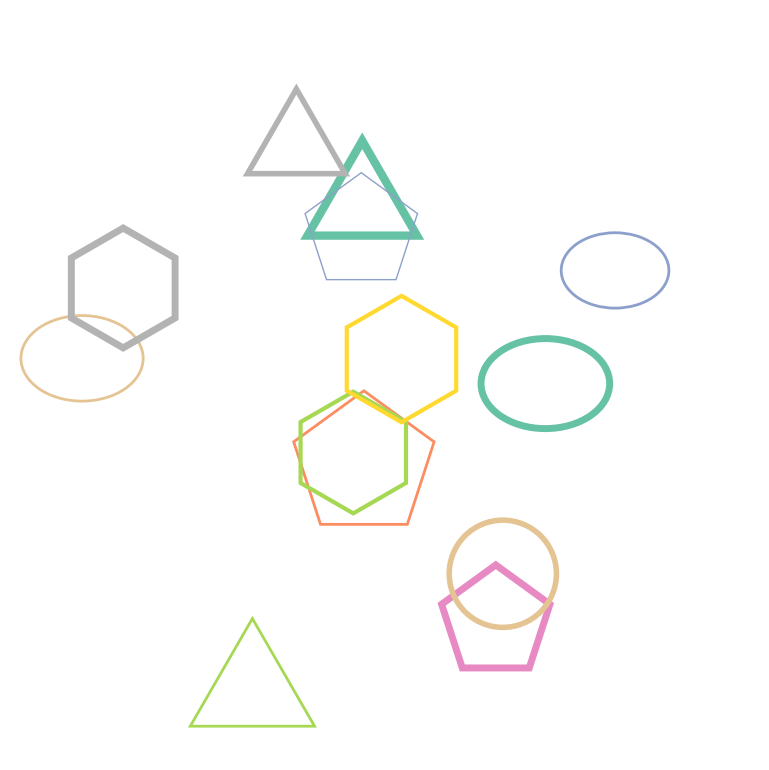[{"shape": "oval", "thickness": 2.5, "radius": 0.42, "center": [0.708, 0.502]}, {"shape": "triangle", "thickness": 3, "radius": 0.41, "center": [0.47, 0.735]}, {"shape": "pentagon", "thickness": 1, "radius": 0.48, "center": [0.473, 0.397]}, {"shape": "oval", "thickness": 1, "radius": 0.35, "center": [0.799, 0.649]}, {"shape": "pentagon", "thickness": 0.5, "radius": 0.38, "center": [0.469, 0.699]}, {"shape": "pentagon", "thickness": 2.5, "radius": 0.37, "center": [0.644, 0.192]}, {"shape": "triangle", "thickness": 1, "radius": 0.47, "center": [0.328, 0.103]}, {"shape": "hexagon", "thickness": 1.5, "radius": 0.4, "center": [0.459, 0.412]}, {"shape": "hexagon", "thickness": 1.5, "radius": 0.41, "center": [0.521, 0.534]}, {"shape": "circle", "thickness": 2, "radius": 0.35, "center": [0.653, 0.255]}, {"shape": "oval", "thickness": 1, "radius": 0.4, "center": [0.107, 0.535]}, {"shape": "triangle", "thickness": 2, "radius": 0.37, "center": [0.385, 0.811]}, {"shape": "hexagon", "thickness": 2.5, "radius": 0.39, "center": [0.16, 0.626]}]